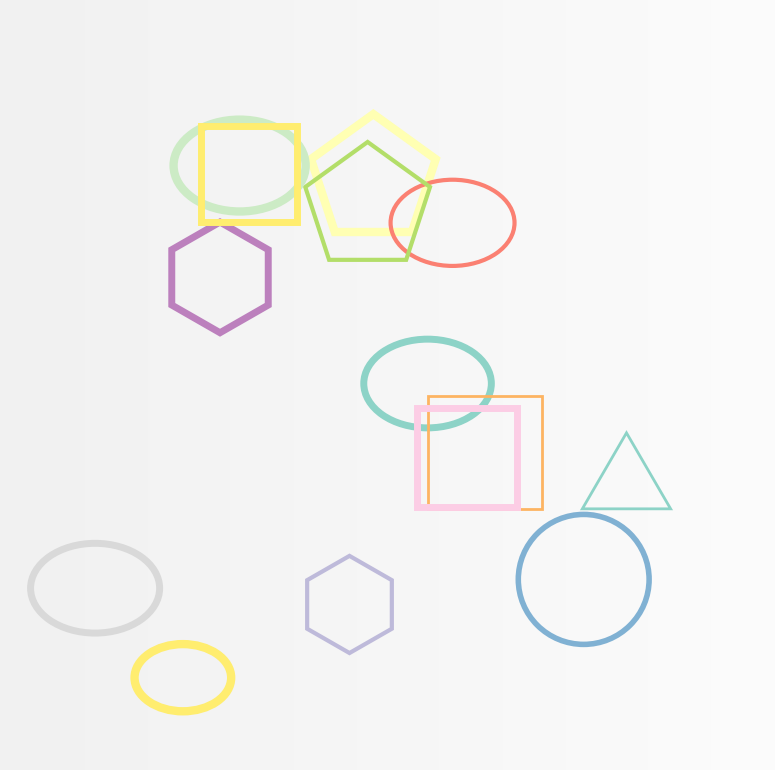[{"shape": "triangle", "thickness": 1, "radius": 0.33, "center": [0.808, 0.372]}, {"shape": "oval", "thickness": 2.5, "radius": 0.41, "center": [0.552, 0.502]}, {"shape": "pentagon", "thickness": 3, "radius": 0.42, "center": [0.482, 0.767]}, {"shape": "hexagon", "thickness": 1.5, "radius": 0.32, "center": [0.451, 0.215]}, {"shape": "oval", "thickness": 1.5, "radius": 0.4, "center": [0.584, 0.711]}, {"shape": "circle", "thickness": 2, "radius": 0.42, "center": [0.753, 0.248]}, {"shape": "square", "thickness": 1, "radius": 0.37, "center": [0.626, 0.413]}, {"shape": "pentagon", "thickness": 1.5, "radius": 0.42, "center": [0.474, 0.731]}, {"shape": "square", "thickness": 2.5, "radius": 0.32, "center": [0.603, 0.406]}, {"shape": "oval", "thickness": 2.5, "radius": 0.42, "center": [0.123, 0.236]}, {"shape": "hexagon", "thickness": 2.5, "radius": 0.36, "center": [0.284, 0.64]}, {"shape": "oval", "thickness": 3, "radius": 0.43, "center": [0.309, 0.785]}, {"shape": "oval", "thickness": 3, "radius": 0.31, "center": [0.236, 0.12]}, {"shape": "square", "thickness": 2.5, "radius": 0.31, "center": [0.321, 0.774]}]